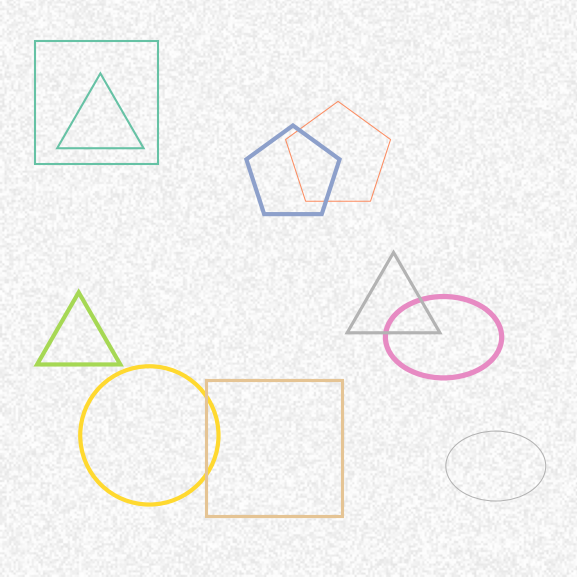[{"shape": "triangle", "thickness": 1, "radius": 0.43, "center": [0.174, 0.786]}, {"shape": "square", "thickness": 1, "radius": 0.53, "center": [0.168, 0.821]}, {"shape": "pentagon", "thickness": 0.5, "radius": 0.48, "center": [0.585, 0.728]}, {"shape": "pentagon", "thickness": 2, "radius": 0.42, "center": [0.507, 0.697]}, {"shape": "oval", "thickness": 2.5, "radius": 0.5, "center": [0.768, 0.415]}, {"shape": "triangle", "thickness": 2, "radius": 0.42, "center": [0.136, 0.41]}, {"shape": "circle", "thickness": 2, "radius": 0.6, "center": [0.259, 0.245]}, {"shape": "square", "thickness": 1.5, "radius": 0.59, "center": [0.474, 0.223]}, {"shape": "oval", "thickness": 0.5, "radius": 0.43, "center": [0.859, 0.192]}, {"shape": "triangle", "thickness": 1.5, "radius": 0.46, "center": [0.681, 0.469]}]